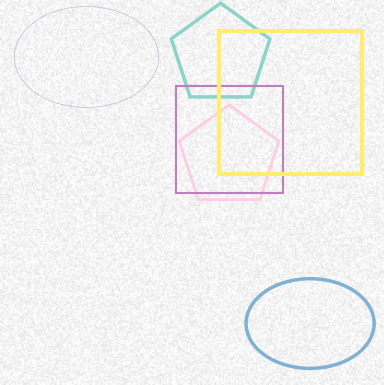[{"shape": "pentagon", "thickness": 2.5, "radius": 0.67, "center": [0.573, 0.857]}, {"shape": "oval", "thickness": 0.5, "radius": 0.94, "center": [0.225, 0.852]}, {"shape": "oval", "thickness": 2.5, "radius": 0.83, "center": [0.805, 0.16]}, {"shape": "pentagon", "thickness": 2, "radius": 0.68, "center": [0.595, 0.592]}, {"shape": "square", "thickness": 1.5, "radius": 0.69, "center": [0.596, 0.637]}, {"shape": "square", "thickness": 3, "radius": 0.93, "center": [0.755, 0.734]}]